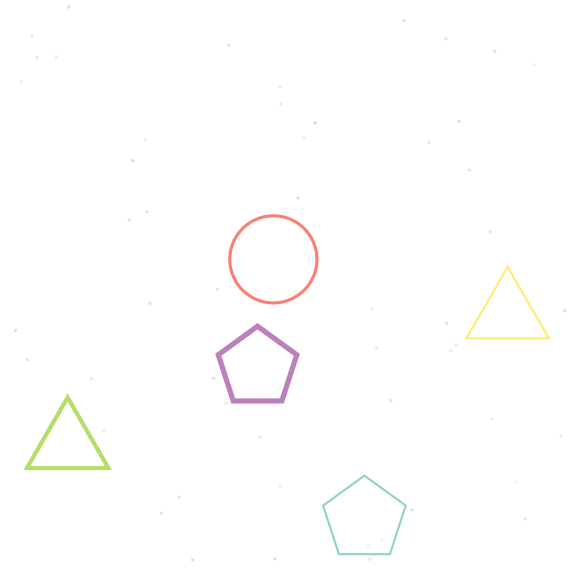[{"shape": "pentagon", "thickness": 1, "radius": 0.38, "center": [0.631, 0.1]}, {"shape": "circle", "thickness": 1.5, "radius": 0.38, "center": [0.473, 0.55]}, {"shape": "triangle", "thickness": 2, "radius": 0.41, "center": [0.117, 0.229]}, {"shape": "pentagon", "thickness": 2.5, "radius": 0.36, "center": [0.446, 0.363]}, {"shape": "triangle", "thickness": 1, "radius": 0.41, "center": [0.879, 0.455]}]